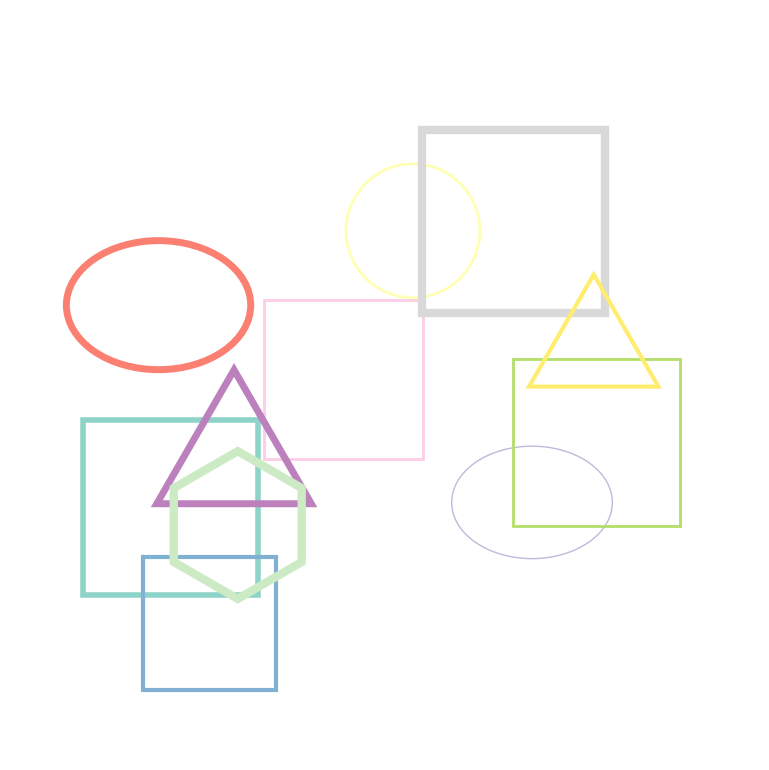[{"shape": "square", "thickness": 2, "radius": 0.57, "center": [0.221, 0.341]}, {"shape": "circle", "thickness": 1, "radius": 0.43, "center": [0.536, 0.7]}, {"shape": "oval", "thickness": 0.5, "radius": 0.52, "center": [0.691, 0.348]}, {"shape": "oval", "thickness": 2.5, "radius": 0.6, "center": [0.206, 0.604]}, {"shape": "square", "thickness": 1.5, "radius": 0.43, "center": [0.272, 0.19]}, {"shape": "square", "thickness": 1, "radius": 0.54, "center": [0.774, 0.425]}, {"shape": "square", "thickness": 1, "radius": 0.52, "center": [0.446, 0.507]}, {"shape": "square", "thickness": 3, "radius": 0.59, "center": [0.667, 0.712]}, {"shape": "triangle", "thickness": 2.5, "radius": 0.58, "center": [0.304, 0.404]}, {"shape": "hexagon", "thickness": 3, "radius": 0.48, "center": [0.309, 0.318]}, {"shape": "triangle", "thickness": 1.5, "radius": 0.49, "center": [0.771, 0.546]}]